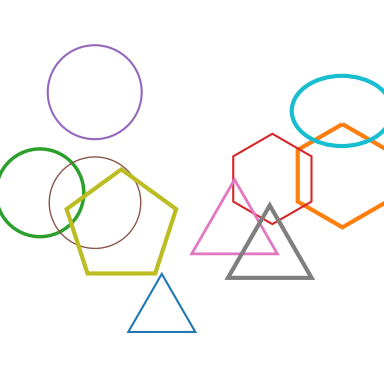[{"shape": "triangle", "thickness": 1.5, "radius": 0.5, "center": [0.42, 0.188]}, {"shape": "hexagon", "thickness": 3, "radius": 0.67, "center": [0.889, 0.544]}, {"shape": "circle", "thickness": 2.5, "radius": 0.57, "center": [0.104, 0.499]}, {"shape": "hexagon", "thickness": 1.5, "radius": 0.59, "center": [0.707, 0.535]}, {"shape": "circle", "thickness": 1.5, "radius": 0.61, "center": [0.246, 0.761]}, {"shape": "circle", "thickness": 1, "radius": 0.59, "center": [0.247, 0.474]}, {"shape": "triangle", "thickness": 2, "radius": 0.64, "center": [0.609, 0.405]}, {"shape": "triangle", "thickness": 3, "radius": 0.63, "center": [0.701, 0.341]}, {"shape": "pentagon", "thickness": 3, "radius": 0.75, "center": [0.315, 0.411]}, {"shape": "oval", "thickness": 3, "radius": 0.65, "center": [0.888, 0.712]}]